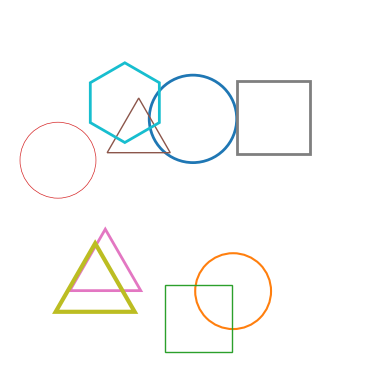[{"shape": "circle", "thickness": 2, "radius": 0.57, "center": [0.501, 0.691]}, {"shape": "circle", "thickness": 1.5, "radius": 0.49, "center": [0.606, 0.244]}, {"shape": "square", "thickness": 1, "radius": 0.43, "center": [0.515, 0.172]}, {"shape": "circle", "thickness": 0.5, "radius": 0.49, "center": [0.151, 0.584]}, {"shape": "triangle", "thickness": 1, "radius": 0.47, "center": [0.36, 0.651]}, {"shape": "triangle", "thickness": 2, "radius": 0.53, "center": [0.273, 0.298]}, {"shape": "square", "thickness": 2, "radius": 0.47, "center": [0.711, 0.696]}, {"shape": "triangle", "thickness": 3, "radius": 0.59, "center": [0.247, 0.249]}, {"shape": "hexagon", "thickness": 2, "radius": 0.52, "center": [0.324, 0.733]}]